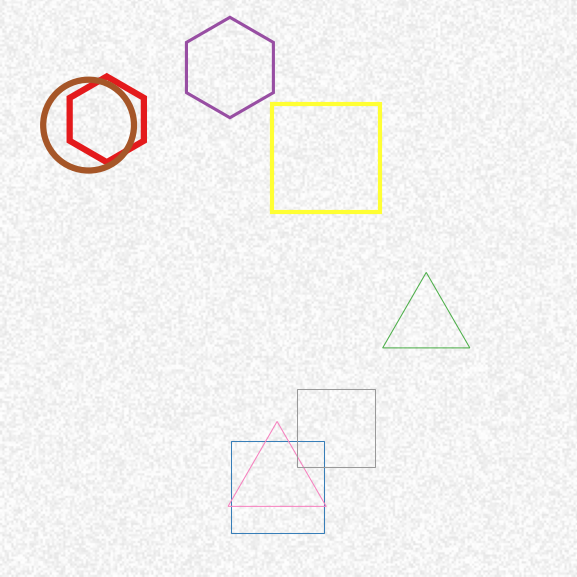[{"shape": "hexagon", "thickness": 3, "radius": 0.37, "center": [0.185, 0.792]}, {"shape": "square", "thickness": 0.5, "radius": 0.4, "center": [0.481, 0.156]}, {"shape": "triangle", "thickness": 0.5, "radius": 0.44, "center": [0.738, 0.44]}, {"shape": "hexagon", "thickness": 1.5, "radius": 0.43, "center": [0.398, 0.882]}, {"shape": "square", "thickness": 2, "radius": 0.47, "center": [0.564, 0.726]}, {"shape": "circle", "thickness": 3, "radius": 0.39, "center": [0.153, 0.782]}, {"shape": "triangle", "thickness": 0.5, "radius": 0.49, "center": [0.48, 0.171]}, {"shape": "square", "thickness": 0.5, "radius": 0.34, "center": [0.582, 0.259]}]